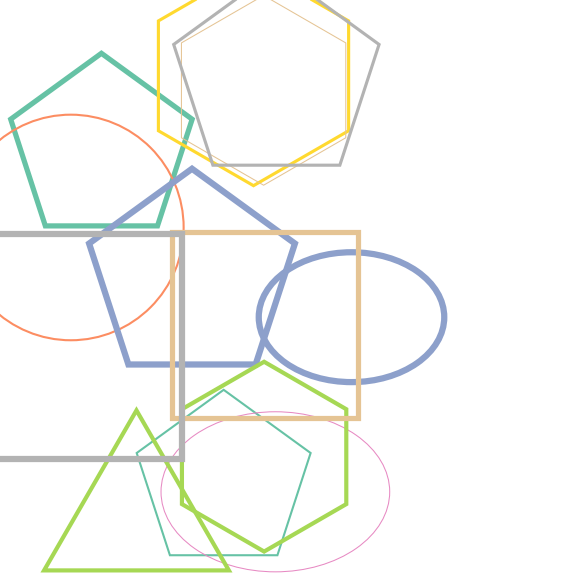[{"shape": "pentagon", "thickness": 2.5, "radius": 0.83, "center": [0.176, 0.742]}, {"shape": "pentagon", "thickness": 1, "radius": 0.79, "center": [0.387, 0.166]}, {"shape": "circle", "thickness": 1, "radius": 0.98, "center": [0.123, 0.605]}, {"shape": "pentagon", "thickness": 3, "radius": 0.94, "center": [0.332, 0.52]}, {"shape": "oval", "thickness": 3, "radius": 0.8, "center": [0.609, 0.45]}, {"shape": "oval", "thickness": 0.5, "radius": 0.99, "center": [0.477, 0.148]}, {"shape": "triangle", "thickness": 2, "radius": 0.92, "center": [0.236, 0.104]}, {"shape": "hexagon", "thickness": 2, "radius": 0.82, "center": [0.457, 0.208]}, {"shape": "hexagon", "thickness": 1.5, "radius": 0.95, "center": [0.439, 0.868]}, {"shape": "hexagon", "thickness": 0.5, "radius": 0.82, "center": [0.456, 0.843]}, {"shape": "square", "thickness": 2.5, "radius": 0.8, "center": [0.459, 0.436]}, {"shape": "pentagon", "thickness": 1.5, "radius": 0.93, "center": [0.479, 0.864]}, {"shape": "square", "thickness": 3, "radius": 0.97, "center": [0.121, 0.399]}]